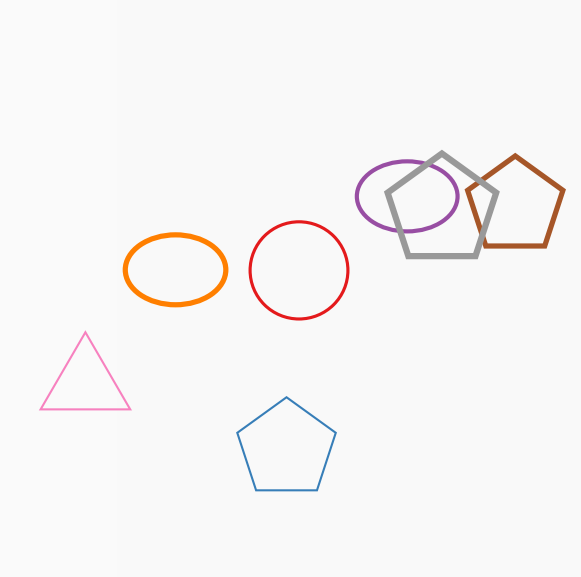[{"shape": "circle", "thickness": 1.5, "radius": 0.42, "center": [0.514, 0.531]}, {"shape": "pentagon", "thickness": 1, "radius": 0.45, "center": [0.493, 0.222]}, {"shape": "oval", "thickness": 2, "radius": 0.43, "center": [0.701, 0.659]}, {"shape": "oval", "thickness": 2.5, "radius": 0.43, "center": [0.302, 0.532]}, {"shape": "pentagon", "thickness": 2.5, "radius": 0.43, "center": [0.886, 0.643]}, {"shape": "triangle", "thickness": 1, "radius": 0.44, "center": [0.147, 0.335]}, {"shape": "pentagon", "thickness": 3, "radius": 0.49, "center": [0.76, 0.635]}]